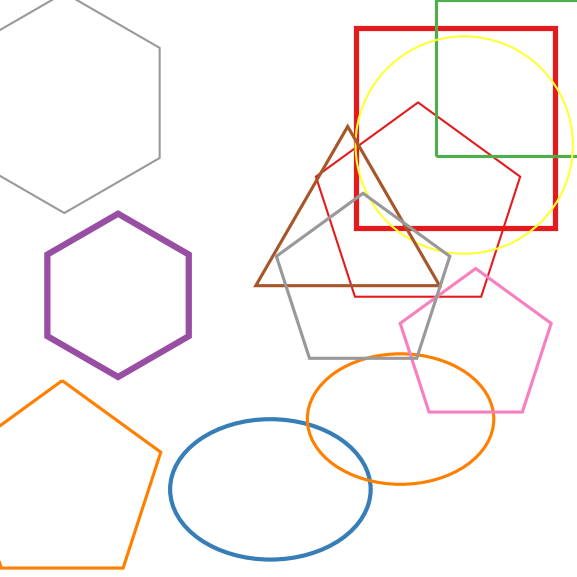[{"shape": "square", "thickness": 2.5, "radius": 0.86, "center": [0.789, 0.777]}, {"shape": "pentagon", "thickness": 1, "radius": 0.93, "center": [0.724, 0.636]}, {"shape": "oval", "thickness": 2, "radius": 0.87, "center": [0.468, 0.152]}, {"shape": "square", "thickness": 1.5, "radius": 0.68, "center": [0.89, 0.863]}, {"shape": "hexagon", "thickness": 3, "radius": 0.71, "center": [0.204, 0.488]}, {"shape": "pentagon", "thickness": 1.5, "radius": 0.9, "center": [0.108, 0.161]}, {"shape": "oval", "thickness": 1.5, "radius": 0.81, "center": [0.694, 0.273]}, {"shape": "circle", "thickness": 1, "radius": 0.94, "center": [0.804, 0.748]}, {"shape": "triangle", "thickness": 1.5, "radius": 0.92, "center": [0.602, 0.596]}, {"shape": "pentagon", "thickness": 1.5, "radius": 0.69, "center": [0.824, 0.397]}, {"shape": "hexagon", "thickness": 1, "radius": 0.95, "center": [0.111, 0.821]}, {"shape": "pentagon", "thickness": 1.5, "radius": 0.79, "center": [0.629, 0.506]}]